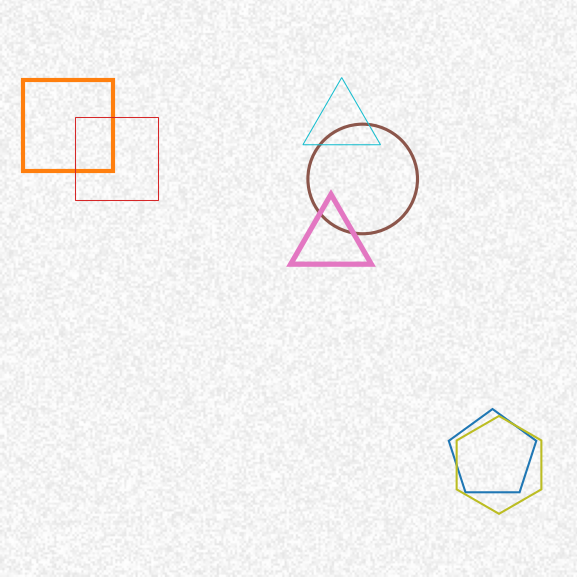[{"shape": "pentagon", "thickness": 1, "radius": 0.4, "center": [0.853, 0.211]}, {"shape": "square", "thickness": 2, "radius": 0.39, "center": [0.118, 0.782]}, {"shape": "square", "thickness": 0.5, "radius": 0.36, "center": [0.202, 0.724]}, {"shape": "circle", "thickness": 1.5, "radius": 0.47, "center": [0.628, 0.689]}, {"shape": "triangle", "thickness": 2.5, "radius": 0.4, "center": [0.573, 0.582]}, {"shape": "hexagon", "thickness": 1, "radius": 0.42, "center": [0.864, 0.194]}, {"shape": "triangle", "thickness": 0.5, "radius": 0.39, "center": [0.592, 0.787]}]